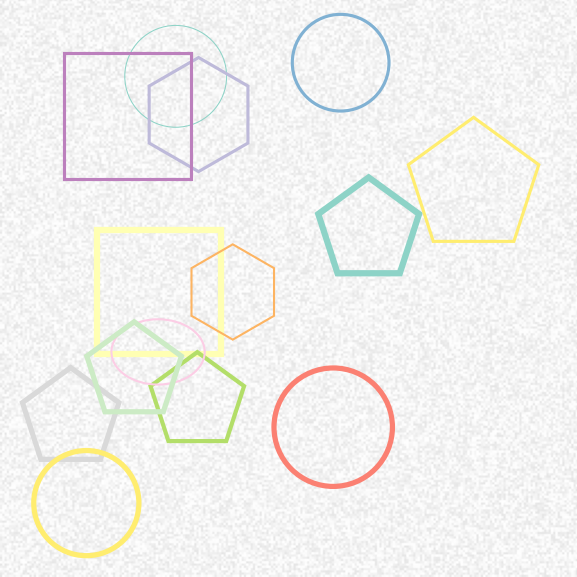[{"shape": "pentagon", "thickness": 3, "radius": 0.46, "center": [0.638, 0.6]}, {"shape": "circle", "thickness": 0.5, "radius": 0.44, "center": [0.304, 0.867]}, {"shape": "square", "thickness": 3, "radius": 0.54, "center": [0.275, 0.493]}, {"shape": "hexagon", "thickness": 1.5, "radius": 0.49, "center": [0.344, 0.801]}, {"shape": "circle", "thickness": 2.5, "radius": 0.51, "center": [0.577, 0.259]}, {"shape": "circle", "thickness": 1.5, "radius": 0.42, "center": [0.59, 0.891]}, {"shape": "hexagon", "thickness": 1, "radius": 0.41, "center": [0.403, 0.494]}, {"shape": "pentagon", "thickness": 2, "radius": 0.43, "center": [0.342, 0.304]}, {"shape": "oval", "thickness": 1, "radius": 0.4, "center": [0.274, 0.39]}, {"shape": "pentagon", "thickness": 2.5, "radius": 0.44, "center": [0.122, 0.275]}, {"shape": "square", "thickness": 1.5, "radius": 0.55, "center": [0.22, 0.798]}, {"shape": "pentagon", "thickness": 2.5, "radius": 0.43, "center": [0.232, 0.356]}, {"shape": "pentagon", "thickness": 1.5, "radius": 0.59, "center": [0.82, 0.677]}, {"shape": "circle", "thickness": 2.5, "radius": 0.46, "center": [0.149, 0.128]}]